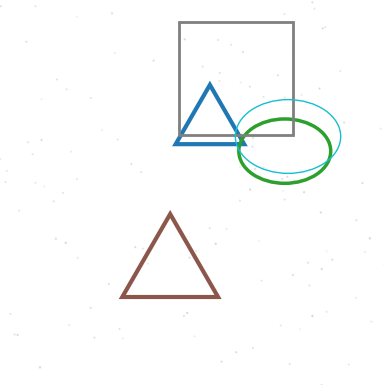[{"shape": "triangle", "thickness": 3, "radius": 0.51, "center": [0.545, 0.677]}, {"shape": "oval", "thickness": 2.5, "radius": 0.6, "center": [0.74, 0.607]}, {"shape": "triangle", "thickness": 3, "radius": 0.72, "center": [0.442, 0.3]}, {"shape": "square", "thickness": 2, "radius": 0.74, "center": [0.613, 0.796]}, {"shape": "oval", "thickness": 1, "radius": 0.68, "center": [0.748, 0.645]}]